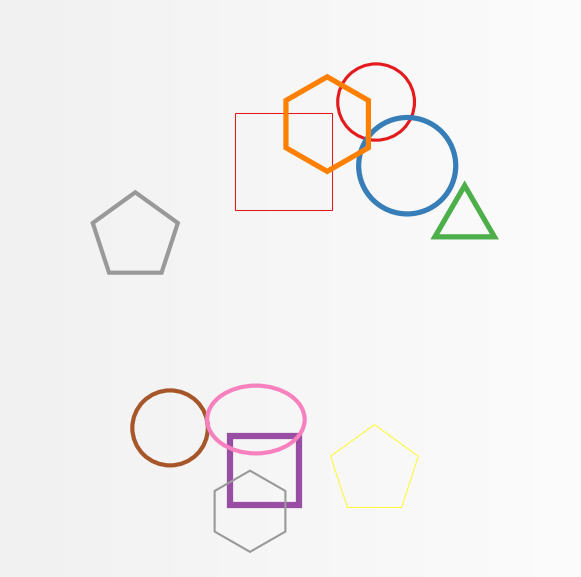[{"shape": "square", "thickness": 0.5, "radius": 0.42, "center": [0.488, 0.719]}, {"shape": "circle", "thickness": 1.5, "radius": 0.33, "center": [0.647, 0.822]}, {"shape": "circle", "thickness": 2.5, "radius": 0.42, "center": [0.701, 0.712]}, {"shape": "triangle", "thickness": 2.5, "radius": 0.3, "center": [0.799, 0.619]}, {"shape": "square", "thickness": 3, "radius": 0.3, "center": [0.455, 0.185]}, {"shape": "hexagon", "thickness": 2.5, "radius": 0.41, "center": [0.563, 0.784]}, {"shape": "pentagon", "thickness": 0.5, "radius": 0.4, "center": [0.644, 0.185]}, {"shape": "circle", "thickness": 2, "radius": 0.32, "center": [0.293, 0.258]}, {"shape": "oval", "thickness": 2, "radius": 0.42, "center": [0.44, 0.273]}, {"shape": "hexagon", "thickness": 1, "radius": 0.35, "center": [0.43, 0.114]}, {"shape": "pentagon", "thickness": 2, "radius": 0.38, "center": [0.233, 0.589]}]